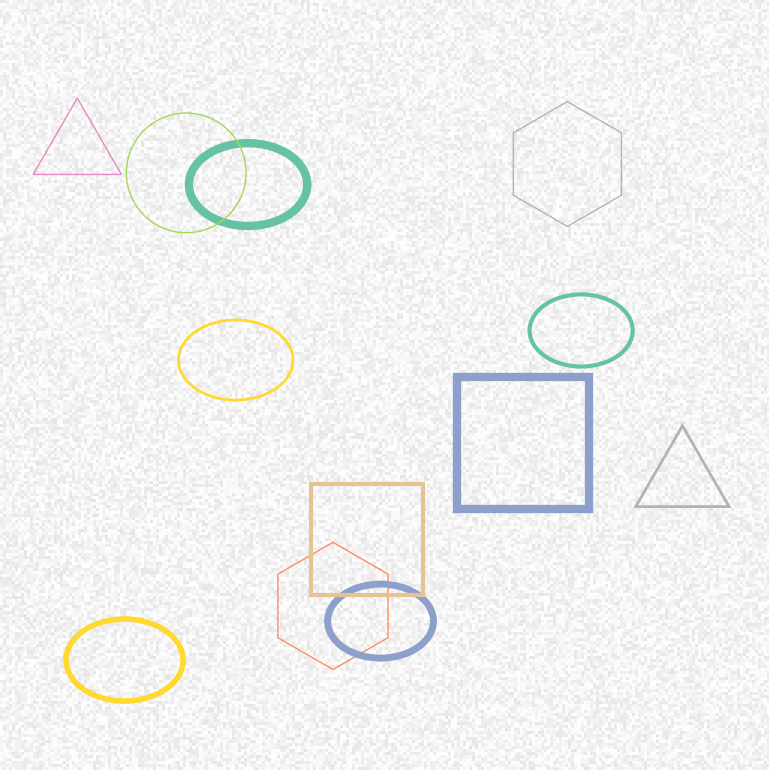[{"shape": "oval", "thickness": 1.5, "radius": 0.33, "center": [0.755, 0.571]}, {"shape": "oval", "thickness": 3, "radius": 0.38, "center": [0.322, 0.76]}, {"shape": "hexagon", "thickness": 0.5, "radius": 0.41, "center": [0.432, 0.213]}, {"shape": "oval", "thickness": 2.5, "radius": 0.34, "center": [0.494, 0.193]}, {"shape": "square", "thickness": 3, "radius": 0.43, "center": [0.679, 0.425]}, {"shape": "triangle", "thickness": 0.5, "radius": 0.33, "center": [0.1, 0.807]}, {"shape": "circle", "thickness": 0.5, "radius": 0.39, "center": [0.242, 0.776]}, {"shape": "oval", "thickness": 1, "radius": 0.37, "center": [0.306, 0.532]}, {"shape": "oval", "thickness": 2, "radius": 0.38, "center": [0.162, 0.143]}, {"shape": "square", "thickness": 1.5, "radius": 0.36, "center": [0.477, 0.299]}, {"shape": "hexagon", "thickness": 0.5, "radius": 0.41, "center": [0.737, 0.787]}, {"shape": "triangle", "thickness": 1, "radius": 0.35, "center": [0.886, 0.377]}]